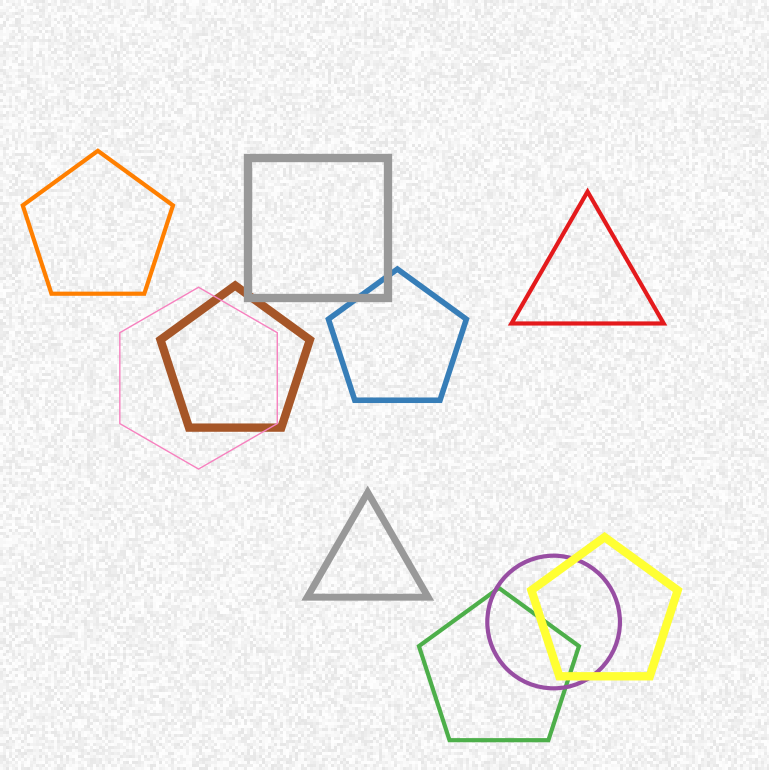[{"shape": "triangle", "thickness": 1.5, "radius": 0.57, "center": [0.763, 0.637]}, {"shape": "pentagon", "thickness": 2, "radius": 0.47, "center": [0.516, 0.556]}, {"shape": "pentagon", "thickness": 1.5, "radius": 0.55, "center": [0.648, 0.127]}, {"shape": "circle", "thickness": 1.5, "radius": 0.43, "center": [0.719, 0.192]}, {"shape": "pentagon", "thickness": 1.5, "radius": 0.51, "center": [0.127, 0.702]}, {"shape": "pentagon", "thickness": 3, "radius": 0.5, "center": [0.785, 0.203]}, {"shape": "pentagon", "thickness": 3, "radius": 0.51, "center": [0.305, 0.527]}, {"shape": "hexagon", "thickness": 0.5, "radius": 0.59, "center": [0.258, 0.509]}, {"shape": "square", "thickness": 3, "radius": 0.45, "center": [0.413, 0.703]}, {"shape": "triangle", "thickness": 2.5, "radius": 0.45, "center": [0.478, 0.27]}]